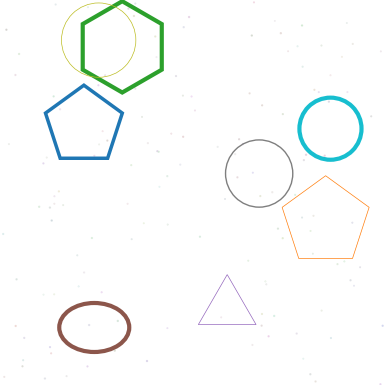[{"shape": "pentagon", "thickness": 2.5, "radius": 0.52, "center": [0.218, 0.674]}, {"shape": "pentagon", "thickness": 0.5, "radius": 0.59, "center": [0.846, 0.425]}, {"shape": "hexagon", "thickness": 3, "radius": 0.59, "center": [0.318, 0.878]}, {"shape": "triangle", "thickness": 0.5, "radius": 0.43, "center": [0.59, 0.2]}, {"shape": "oval", "thickness": 3, "radius": 0.45, "center": [0.245, 0.149]}, {"shape": "circle", "thickness": 1, "radius": 0.44, "center": [0.673, 0.549]}, {"shape": "circle", "thickness": 0.5, "radius": 0.48, "center": [0.256, 0.896]}, {"shape": "circle", "thickness": 3, "radius": 0.4, "center": [0.858, 0.666]}]